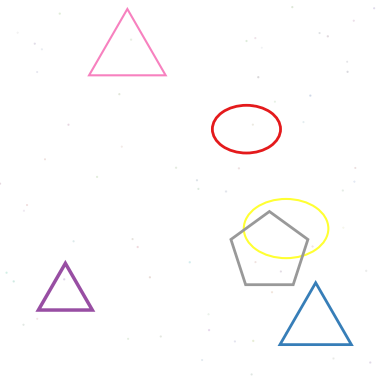[{"shape": "oval", "thickness": 2, "radius": 0.44, "center": [0.64, 0.665]}, {"shape": "triangle", "thickness": 2, "radius": 0.54, "center": [0.82, 0.158]}, {"shape": "triangle", "thickness": 2.5, "radius": 0.4, "center": [0.17, 0.235]}, {"shape": "oval", "thickness": 1.5, "radius": 0.55, "center": [0.743, 0.406]}, {"shape": "triangle", "thickness": 1.5, "radius": 0.57, "center": [0.331, 0.862]}, {"shape": "pentagon", "thickness": 2, "radius": 0.53, "center": [0.7, 0.346]}]